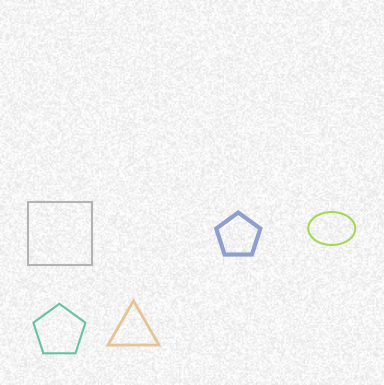[{"shape": "pentagon", "thickness": 1.5, "radius": 0.36, "center": [0.154, 0.14]}, {"shape": "pentagon", "thickness": 3, "radius": 0.3, "center": [0.619, 0.388]}, {"shape": "oval", "thickness": 1.5, "radius": 0.31, "center": [0.862, 0.406]}, {"shape": "triangle", "thickness": 2, "radius": 0.38, "center": [0.347, 0.142]}, {"shape": "square", "thickness": 1.5, "radius": 0.41, "center": [0.155, 0.393]}]